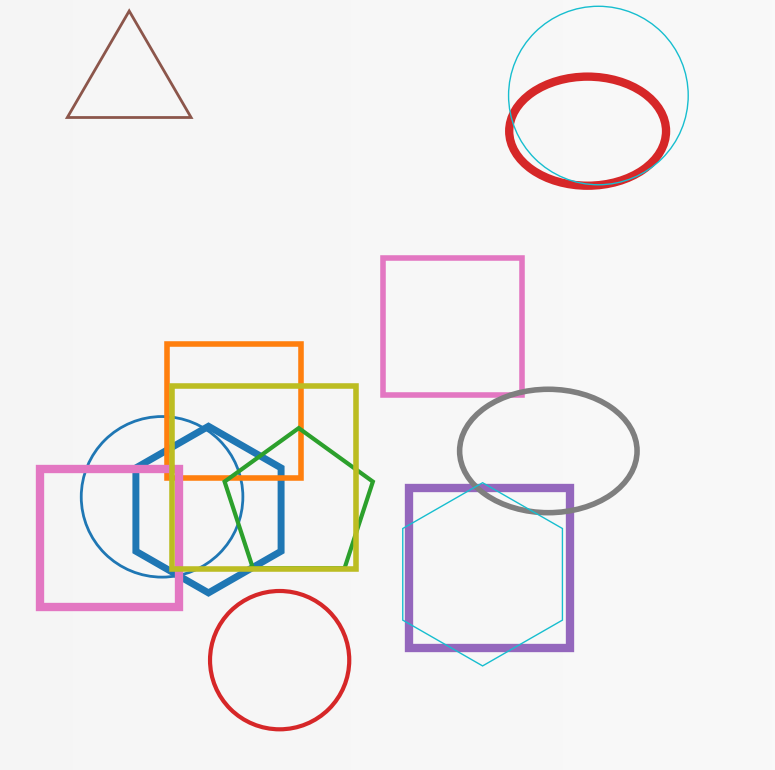[{"shape": "circle", "thickness": 1, "radius": 0.52, "center": [0.209, 0.355]}, {"shape": "hexagon", "thickness": 2.5, "radius": 0.54, "center": [0.269, 0.338]}, {"shape": "square", "thickness": 2, "radius": 0.43, "center": [0.302, 0.466]}, {"shape": "pentagon", "thickness": 1.5, "radius": 0.5, "center": [0.385, 0.343]}, {"shape": "oval", "thickness": 3, "radius": 0.51, "center": [0.758, 0.83]}, {"shape": "circle", "thickness": 1.5, "radius": 0.45, "center": [0.361, 0.143]}, {"shape": "square", "thickness": 3, "radius": 0.52, "center": [0.631, 0.262]}, {"shape": "triangle", "thickness": 1, "radius": 0.46, "center": [0.167, 0.894]}, {"shape": "square", "thickness": 2, "radius": 0.45, "center": [0.584, 0.576]}, {"shape": "square", "thickness": 3, "radius": 0.45, "center": [0.141, 0.302]}, {"shape": "oval", "thickness": 2, "radius": 0.57, "center": [0.708, 0.414]}, {"shape": "square", "thickness": 2, "radius": 0.59, "center": [0.34, 0.38]}, {"shape": "circle", "thickness": 0.5, "radius": 0.58, "center": [0.772, 0.876]}, {"shape": "hexagon", "thickness": 0.5, "radius": 0.59, "center": [0.623, 0.254]}]